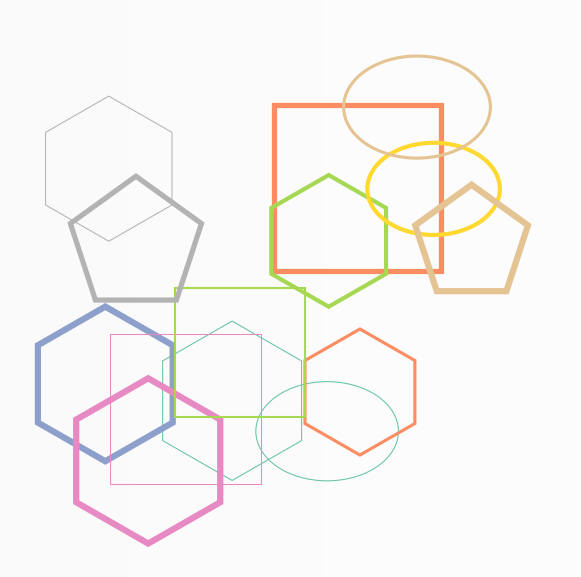[{"shape": "hexagon", "thickness": 0.5, "radius": 0.69, "center": [0.399, 0.305]}, {"shape": "oval", "thickness": 0.5, "radius": 0.61, "center": [0.563, 0.252]}, {"shape": "square", "thickness": 2.5, "radius": 0.72, "center": [0.615, 0.673]}, {"shape": "hexagon", "thickness": 1.5, "radius": 0.55, "center": [0.619, 0.32]}, {"shape": "hexagon", "thickness": 3, "radius": 0.67, "center": [0.181, 0.334]}, {"shape": "square", "thickness": 0.5, "radius": 0.65, "center": [0.319, 0.29]}, {"shape": "hexagon", "thickness": 3, "radius": 0.72, "center": [0.255, 0.201]}, {"shape": "square", "thickness": 1, "radius": 0.56, "center": [0.413, 0.388]}, {"shape": "hexagon", "thickness": 2, "radius": 0.57, "center": [0.565, 0.582]}, {"shape": "oval", "thickness": 2, "radius": 0.57, "center": [0.746, 0.672]}, {"shape": "pentagon", "thickness": 3, "radius": 0.51, "center": [0.811, 0.577]}, {"shape": "oval", "thickness": 1.5, "radius": 0.63, "center": [0.717, 0.814]}, {"shape": "pentagon", "thickness": 2.5, "radius": 0.59, "center": [0.234, 0.575]}, {"shape": "hexagon", "thickness": 0.5, "radius": 0.63, "center": [0.187, 0.707]}]